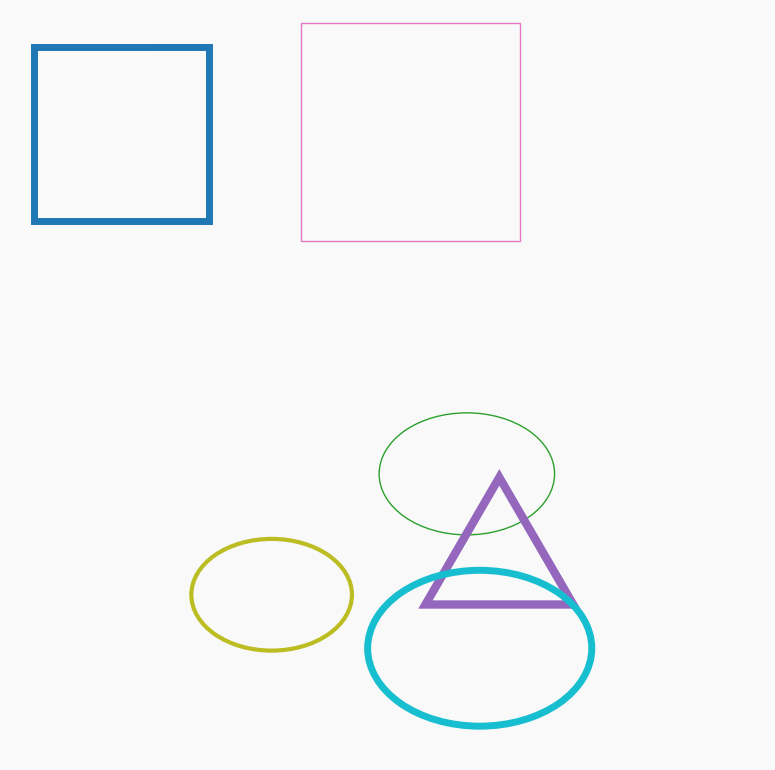[{"shape": "square", "thickness": 2.5, "radius": 0.56, "center": [0.156, 0.826]}, {"shape": "oval", "thickness": 0.5, "radius": 0.57, "center": [0.602, 0.385]}, {"shape": "triangle", "thickness": 3, "radius": 0.55, "center": [0.644, 0.27]}, {"shape": "square", "thickness": 0.5, "radius": 0.71, "center": [0.529, 0.829]}, {"shape": "oval", "thickness": 1.5, "radius": 0.52, "center": [0.351, 0.228]}, {"shape": "oval", "thickness": 2.5, "radius": 0.72, "center": [0.619, 0.158]}]